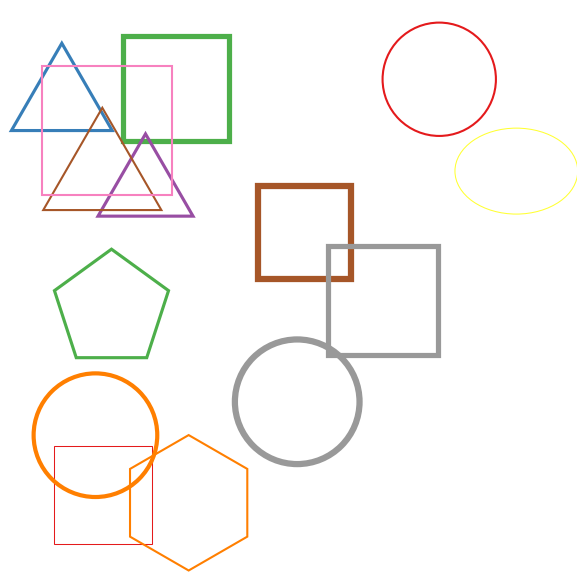[{"shape": "circle", "thickness": 1, "radius": 0.49, "center": [0.761, 0.862]}, {"shape": "square", "thickness": 0.5, "radius": 0.42, "center": [0.179, 0.141]}, {"shape": "triangle", "thickness": 1.5, "radius": 0.5, "center": [0.107, 0.823]}, {"shape": "square", "thickness": 2.5, "radius": 0.46, "center": [0.305, 0.846]}, {"shape": "pentagon", "thickness": 1.5, "radius": 0.52, "center": [0.193, 0.464]}, {"shape": "triangle", "thickness": 1.5, "radius": 0.47, "center": [0.252, 0.672]}, {"shape": "hexagon", "thickness": 1, "radius": 0.59, "center": [0.327, 0.128]}, {"shape": "circle", "thickness": 2, "radius": 0.54, "center": [0.165, 0.246]}, {"shape": "oval", "thickness": 0.5, "radius": 0.53, "center": [0.894, 0.703]}, {"shape": "triangle", "thickness": 1, "radius": 0.59, "center": [0.177, 0.694]}, {"shape": "square", "thickness": 3, "radius": 0.4, "center": [0.527, 0.597]}, {"shape": "square", "thickness": 1, "radius": 0.56, "center": [0.185, 0.773]}, {"shape": "square", "thickness": 2.5, "radius": 0.47, "center": [0.663, 0.479]}, {"shape": "circle", "thickness": 3, "radius": 0.54, "center": [0.515, 0.303]}]